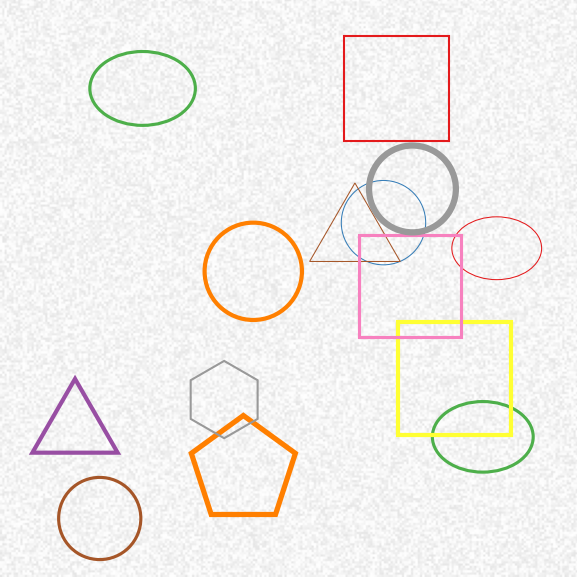[{"shape": "square", "thickness": 1, "radius": 0.46, "center": [0.687, 0.846]}, {"shape": "oval", "thickness": 0.5, "radius": 0.39, "center": [0.86, 0.569]}, {"shape": "circle", "thickness": 0.5, "radius": 0.37, "center": [0.664, 0.614]}, {"shape": "oval", "thickness": 1.5, "radius": 0.46, "center": [0.247, 0.846]}, {"shape": "oval", "thickness": 1.5, "radius": 0.44, "center": [0.836, 0.243]}, {"shape": "triangle", "thickness": 2, "radius": 0.43, "center": [0.13, 0.258]}, {"shape": "pentagon", "thickness": 2.5, "radius": 0.47, "center": [0.421, 0.185]}, {"shape": "circle", "thickness": 2, "radius": 0.42, "center": [0.439, 0.529]}, {"shape": "square", "thickness": 2, "radius": 0.49, "center": [0.787, 0.344]}, {"shape": "triangle", "thickness": 0.5, "radius": 0.45, "center": [0.615, 0.592]}, {"shape": "circle", "thickness": 1.5, "radius": 0.36, "center": [0.173, 0.101]}, {"shape": "square", "thickness": 1.5, "radius": 0.44, "center": [0.71, 0.504]}, {"shape": "hexagon", "thickness": 1, "radius": 0.33, "center": [0.388, 0.307]}, {"shape": "circle", "thickness": 3, "radius": 0.38, "center": [0.714, 0.672]}]